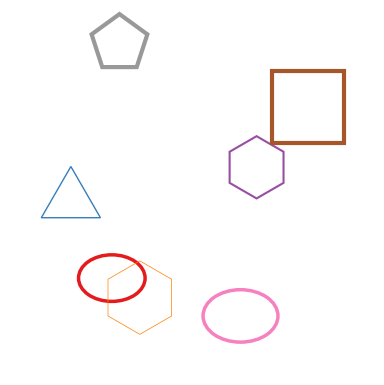[{"shape": "oval", "thickness": 2.5, "radius": 0.43, "center": [0.29, 0.278]}, {"shape": "triangle", "thickness": 1, "radius": 0.44, "center": [0.184, 0.479]}, {"shape": "hexagon", "thickness": 1.5, "radius": 0.4, "center": [0.666, 0.565]}, {"shape": "hexagon", "thickness": 0.5, "radius": 0.48, "center": [0.363, 0.227]}, {"shape": "square", "thickness": 3, "radius": 0.47, "center": [0.8, 0.723]}, {"shape": "oval", "thickness": 2.5, "radius": 0.49, "center": [0.625, 0.179]}, {"shape": "pentagon", "thickness": 3, "radius": 0.38, "center": [0.31, 0.887]}]